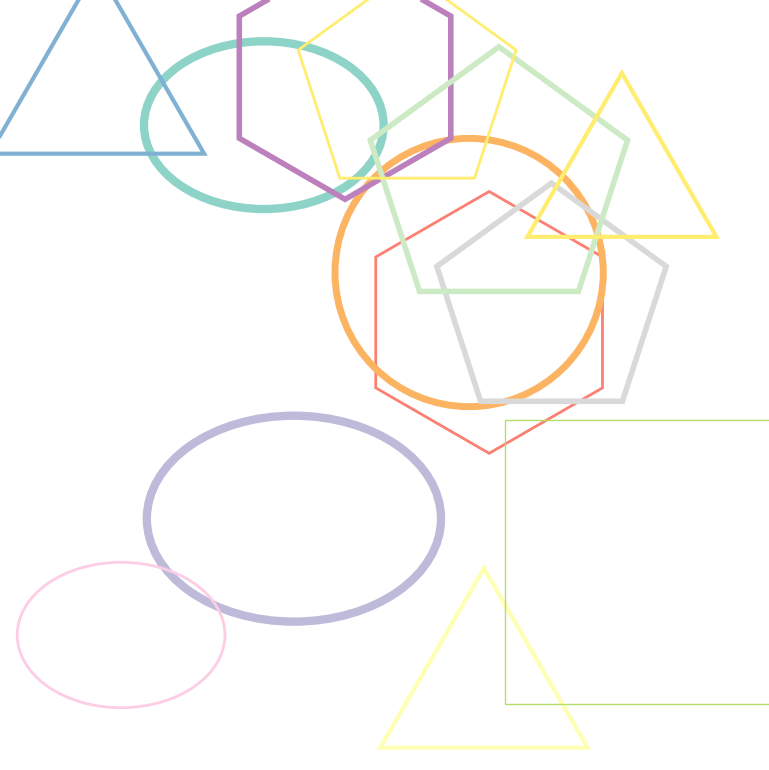[{"shape": "oval", "thickness": 3, "radius": 0.78, "center": [0.343, 0.837]}, {"shape": "triangle", "thickness": 1.5, "radius": 0.78, "center": [0.628, 0.107]}, {"shape": "oval", "thickness": 3, "radius": 0.96, "center": [0.382, 0.326]}, {"shape": "hexagon", "thickness": 1, "radius": 0.85, "center": [0.635, 0.581]}, {"shape": "triangle", "thickness": 1.5, "radius": 0.8, "center": [0.126, 0.881]}, {"shape": "circle", "thickness": 2.5, "radius": 0.87, "center": [0.609, 0.646]}, {"shape": "square", "thickness": 0.5, "radius": 0.92, "center": [0.839, 0.27]}, {"shape": "oval", "thickness": 1, "radius": 0.67, "center": [0.157, 0.175]}, {"shape": "pentagon", "thickness": 2, "radius": 0.78, "center": [0.716, 0.606]}, {"shape": "hexagon", "thickness": 2, "radius": 0.79, "center": [0.448, 0.9]}, {"shape": "pentagon", "thickness": 2, "radius": 0.88, "center": [0.648, 0.764]}, {"shape": "pentagon", "thickness": 1, "radius": 0.74, "center": [0.529, 0.889]}, {"shape": "triangle", "thickness": 1.5, "radius": 0.71, "center": [0.808, 0.763]}]